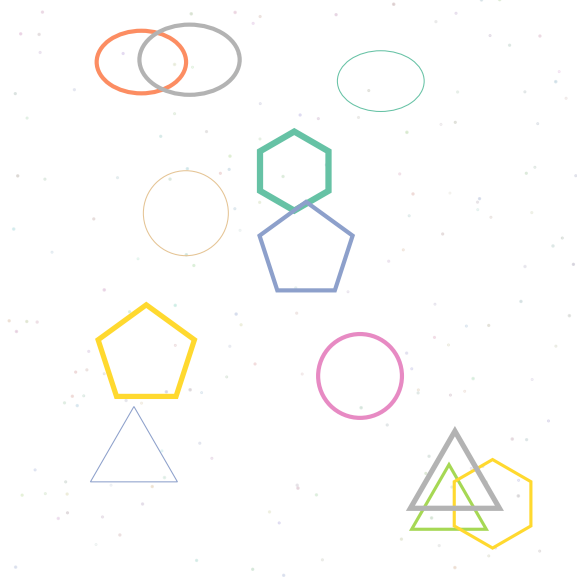[{"shape": "hexagon", "thickness": 3, "radius": 0.34, "center": [0.51, 0.703]}, {"shape": "oval", "thickness": 0.5, "radius": 0.38, "center": [0.659, 0.859]}, {"shape": "oval", "thickness": 2, "radius": 0.39, "center": [0.245, 0.892]}, {"shape": "pentagon", "thickness": 2, "radius": 0.42, "center": [0.53, 0.565]}, {"shape": "triangle", "thickness": 0.5, "radius": 0.43, "center": [0.232, 0.208]}, {"shape": "circle", "thickness": 2, "radius": 0.36, "center": [0.623, 0.348]}, {"shape": "triangle", "thickness": 1.5, "radius": 0.37, "center": [0.777, 0.12]}, {"shape": "hexagon", "thickness": 1.5, "radius": 0.38, "center": [0.853, 0.127]}, {"shape": "pentagon", "thickness": 2.5, "radius": 0.44, "center": [0.253, 0.384]}, {"shape": "circle", "thickness": 0.5, "radius": 0.37, "center": [0.322, 0.63]}, {"shape": "triangle", "thickness": 2.5, "radius": 0.45, "center": [0.788, 0.163]}, {"shape": "oval", "thickness": 2, "radius": 0.43, "center": [0.328, 0.896]}]